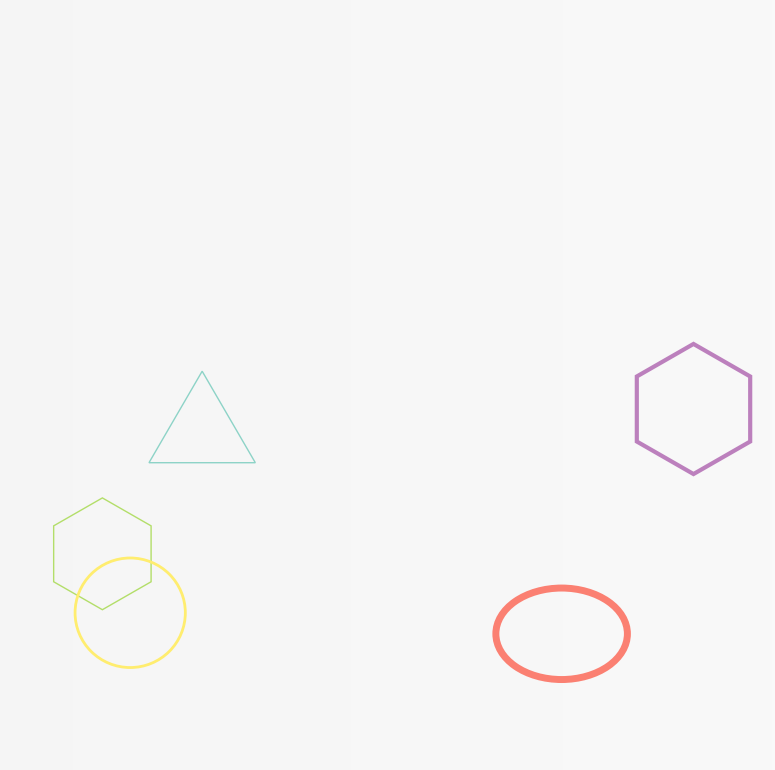[{"shape": "triangle", "thickness": 0.5, "radius": 0.4, "center": [0.261, 0.439]}, {"shape": "oval", "thickness": 2.5, "radius": 0.42, "center": [0.725, 0.177]}, {"shape": "hexagon", "thickness": 0.5, "radius": 0.36, "center": [0.132, 0.281]}, {"shape": "hexagon", "thickness": 1.5, "radius": 0.42, "center": [0.895, 0.469]}, {"shape": "circle", "thickness": 1, "radius": 0.36, "center": [0.168, 0.204]}]